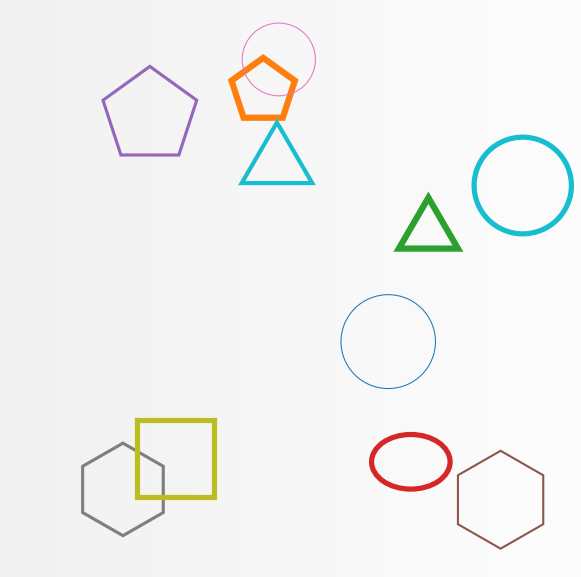[{"shape": "circle", "thickness": 0.5, "radius": 0.41, "center": [0.668, 0.408]}, {"shape": "pentagon", "thickness": 3, "radius": 0.29, "center": [0.453, 0.842]}, {"shape": "triangle", "thickness": 3, "radius": 0.29, "center": [0.737, 0.598]}, {"shape": "oval", "thickness": 2.5, "radius": 0.34, "center": [0.707, 0.199]}, {"shape": "pentagon", "thickness": 1.5, "radius": 0.42, "center": [0.258, 0.799]}, {"shape": "hexagon", "thickness": 1, "radius": 0.42, "center": [0.861, 0.134]}, {"shape": "circle", "thickness": 0.5, "radius": 0.31, "center": [0.48, 0.896]}, {"shape": "hexagon", "thickness": 1.5, "radius": 0.4, "center": [0.212, 0.152]}, {"shape": "square", "thickness": 2.5, "radius": 0.33, "center": [0.302, 0.205]}, {"shape": "circle", "thickness": 2.5, "radius": 0.42, "center": [0.899, 0.678]}, {"shape": "triangle", "thickness": 2, "radius": 0.35, "center": [0.476, 0.717]}]